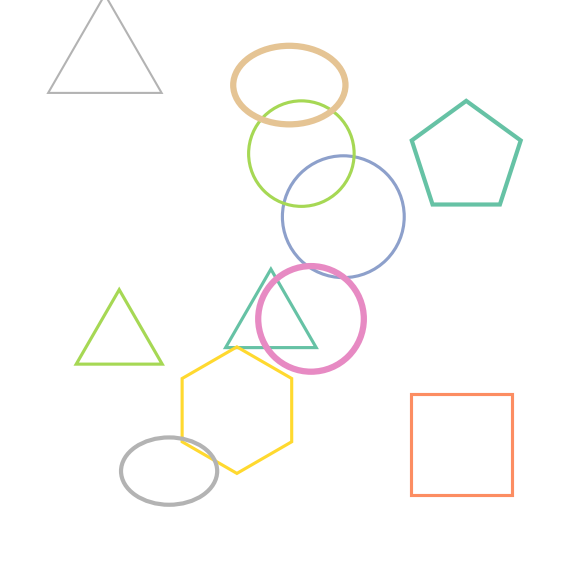[{"shape": "pentagon", "thickness": 2, "radius": 0.5, "center": [0.807, 0.725]}, {"shape": "triangle", "thickness": 1.5, "radius": 0.45, "center": [0.469, 0.443]}, {"shape": "square", "thickness": 1.5, "radius": 0.44, "center": [0.799, 0.229]}, {"shape": "circle", "thickness": 1.5, "radius": 0.53, "center": [0.594, 0.624]}, {"shape": "circle", "thickness": 3, "radius": 0.46, "center": [0.539, 0.447]}, {"shape": "triangle", "thickness": 1.5, "radius": 0.43, "center": [0.206, 0.412]}, {"shape": "circle", "thickness": 1.5, "radius": 0.46, "center": [0.522, 0.733]}, {"shape": "hexagon", "thickness": 1.5, "radius": 0.55, "center": [0.41, 0.289]}, {"shape": "oval", "thickness": 3, "radius": 0.49, "center": [0.501, 0.852]}, {"shape": "triangle", "thickness": 1, "radius": 0.57, "center": [0.182, 0.895]}, {"shape": "oval", "thickness": 2, "radius": 0.42, "center": [0.293, 0.183]}]